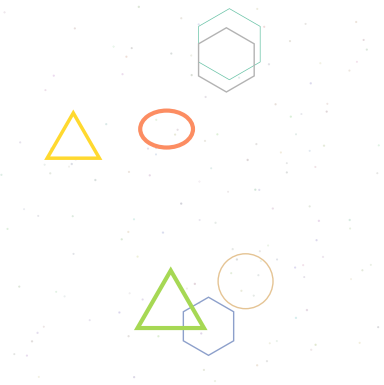[{"shape": "hexagon", "thickness": 0.5, "radius": 0.46, "center": [0.596, 0.885]}, {"shape": "oval", "thickness": 3, "radius": 0.34, "center": [0.433, 0.665]}, {"shape": "hexagon", "thickness": 1, "radius": 0.38, "center": [0.542, 0.153]}, {"shape": "triangle", "thickness": 3, "radius": 0.5, "center": [0.443, 0.198]}, {"shape": "triangle", "thickness": 2.5, "radius": 0.39, "center": [0.19, 0.628]}, {"shape": "circle", "thickness": 1, "radius": 0.36, "center": [0.638, 0.27]}, {"shape": "hexagon", "thickness": 1, "radius": 0.42, "center": [0.588, 0.844]}]